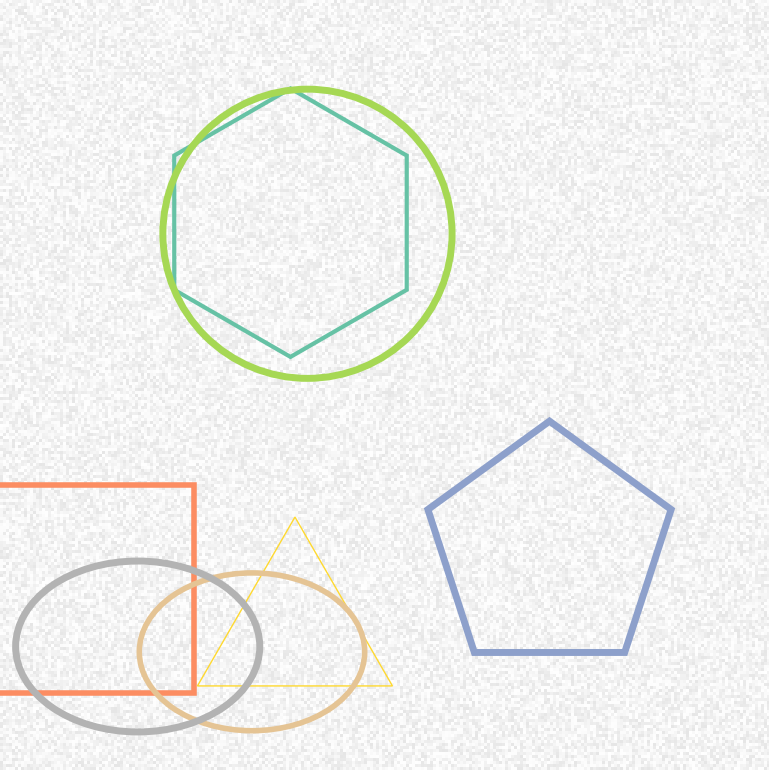[{"shape": "hexagon", "thickness": 1.5, "radius": 0.87, "center": [0.377, 0.711]}, {"shape": "square", "thickness": 2, "radius": 0.68, "center": [0.116, 0.235]}, {"shape": "pentagon", "thickness": 2.5, "radius": 0.83, "center": [0.714, 0.287]}, {"shape": "circle", "thickness": 2.5, "radius": 0.94, "center": [0.399, 0.696]}, {"shape": "triangle", "thickness": 0.5, "radius": 0.73, "center": [0.383, 0.182]}, {"shape": "oval", "thickness": 2, "radius": 0.73, "center": [0.327, 0.153]}, {"shape": "oval", "thickness": 2.5, "radius": 0.79, "center": [0.179, 0.16]}]